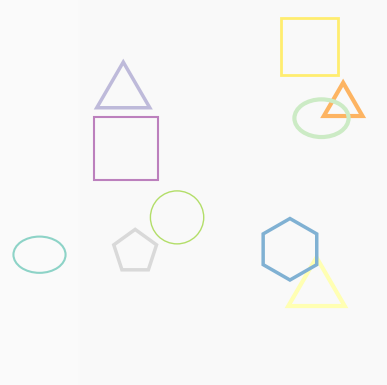[{"shape": "oval", "thickness": 1.5, "radius": 0.34, "center": [0.102, 0.338]}, {"shape": "triangle", "thickness": 3, "radius": 0.42, "center": [0.817, 0.247]}, {"shape": "triangle", "thickness": 2.5, "radius": 0.4, "center": [0.318, 0.76]}, {"shape": "hexagon", "thickness": 2.5, "radius": 0.4, "center": [0.748, 0.353]}, {"shape": "triangle", "thickness": 3, "radius": 0.29, "center": [0.886, 0.727]}, {"shape": "circle", "thickness": 1, "radius": 0.34, "center": [0.457, 0.435]}, {"shape": "pentagon", "thickness": 2.5, "radius": 0.29, "center": [0.349, 0.346]}, {"shape": "square", "thickness": 1.5, "radius": 0.41, "center": [0.325, 0.615]}, {"shape": "oval", "thickness": 3, "radius": 0.35, "center": [0.83, 0.693]}, {"shape": "square", "thickness": 2, "radius": 0.37, "center": [0.799, 0.88]}]